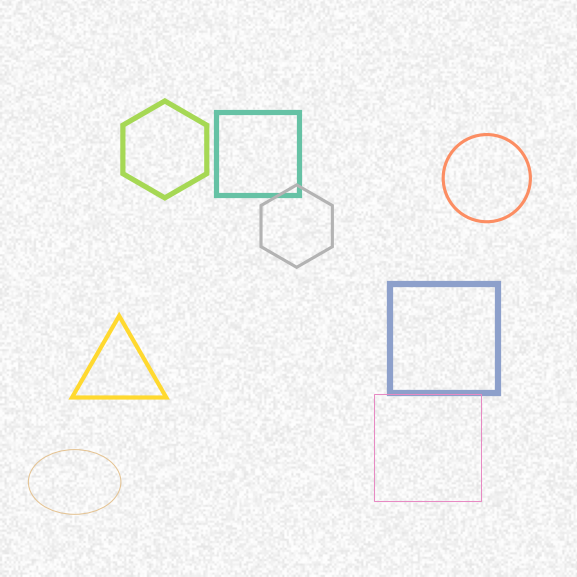[{"shape": "square", "thickness": 2.5, "radius": 0.36, "center": [0.446, 0.734]}, {"shape": "circle", "thickness": 1.5, "radius": 0.38, "center": [0.843, 0.691]}, {"shape": "square", "thickness": 3, "radius": 0.47, "center": [0.769, 0.413]}, {"shape": "square", "thickness": 0.5, "radius": 0.46, "center": [0.74, 0.224]}, {"shape": "hexagon", "thickness": 2.5, "radius": 0.42, "center": [0.285, 0.74]}, {"shape": "triangle", "thickness": 2, "radius": 0.47, "center": [0.206, 0.358]}, {"shape": "oval", "thickness": 0.5, "radius": 0.4, "center": [0.129, 0.165]}, {"shape": "hexagon", "thickness": 1.5, "radius": 0.36, "center": [0.514, 0.608]}]